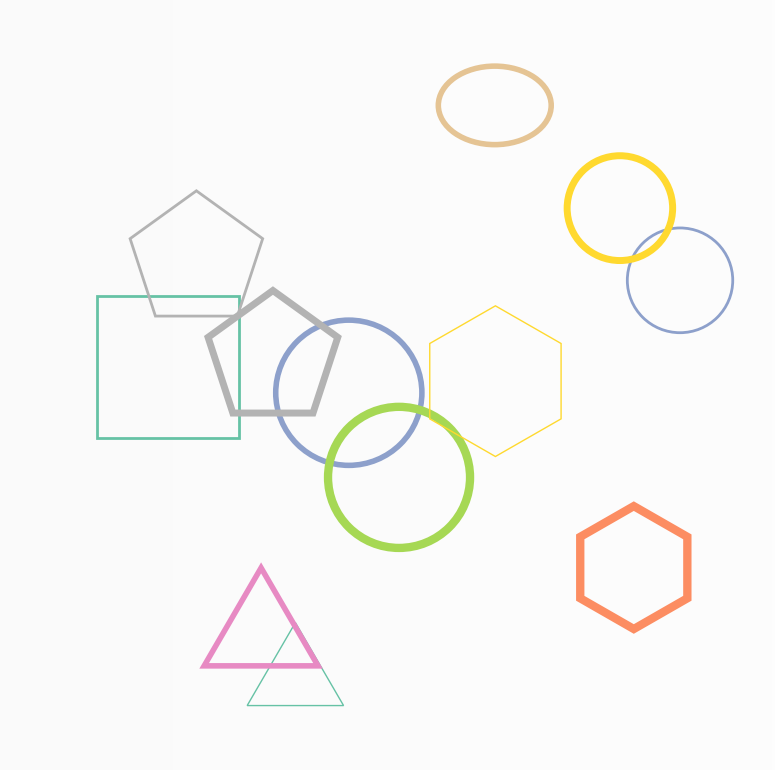[{"shape": "triangle", "thickness": 0.5, "radius": 0.36, "center": [0.381, 0.12]}, {"shape": "square", "thickness": 1, "radius": 0.46, "center": [0.216, 0.524]}, {"shape": "hexagon", "thickness": 3, "radius": 0.4, "center": [0.818, 0.263]}, {"shape": "circle", "thickness": 1, "radius": 0.34, "center": [0.877, 0.636]}, {"shape": "circle", "thickness": 2, "radius": 0.47, "center": [0.45, 0.49]}, {"shape": "triangle", "thickness": 2, "radius": 0.42, "center": [0.337, 0.178]}, {"shape": "circle", "thickness": 3, "radius": 0.46, "center": [0.515, 0.38]}, {"shape": "hexagon", "thickness": 0.5, "radius": 0.49, "center": [0.639, 0.505]}, {"shape": "circle", "thickness": 2.5, "radius": 0.34, "center": [0.8, 0.73]}, {"shape": "oval", "thickness": 2, "radius": 0.36, "center": [0.638, 0.863]}, {"shape": "pentagon", "thickness": 2.5, "radius": 0.44, "center": [0.352, 0.535]}, {"shape": "pentagon", "thickness": 1, "radius": 0.45, "center": [0.253, 0.662]}]